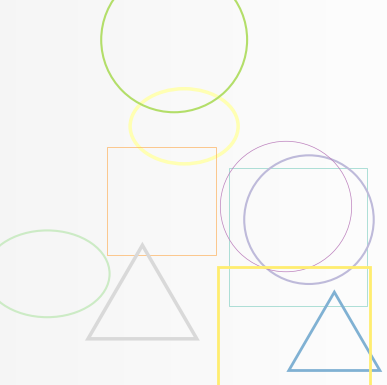[{"shape": "square", "thickness": 0.5, "radius": 0.89, "center": [0.769, 0.384]}, {"shape": "oval", "thickness": 2.5, "radius": 0.7, "center": [0.475, 0.672]}, {"shape": "circle", "thickness": 1.5, "radius": 0.84, "center": [0.797, 0.429]}, {"shape": "triangle", "thickness": 2, "radius": 0.68, "center": [0.863, 0.106]}, {"shape": "square", "thickness": 0.5, "radius": 0.7, "center": [0.418, 0.478]}, {"shape": "circle", "thickness": 1.5, "radius": 0.94, "center": [0.449, 0.897]}, {"shape": "triangle", "thickness": 2.5, "radius": 0.81, "center": [0.367, 0.201]}, {"shape": "circle", "thickness": 0.5, "radius": 0.85, "center": [0.738, 0.464]}, {"shape": "oval", "thickness": 1.5, "radius": 0.8, "center": [0.122, 0.289]}, {"shape": "square", "thickness": 2, "radius": 0.98, "center": [0.758, 0.109]}]